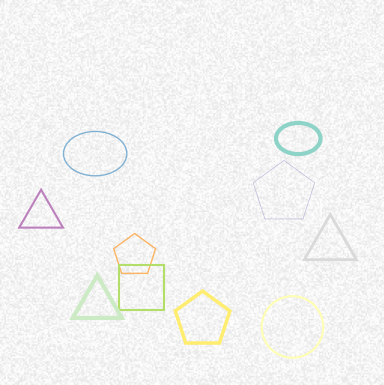[{"shape": "oval", "thickness": 3, "radius": 0.29, "center": [0.775, 0.64]}, {"shape": "circle", "thickness": 1.5, "radius": 0.4, "center": [0.76, 0.151]}, {"shape": "pentagon", "thickness": 0.5, "radius": 0.42, "center": [0.737, 0.499]}, {"shape": "oval", "thickness": 1, "radius": 0.41, "center": [0.247, 0.601]}, {"shape": "pentagon", "thickness": 1, "radius": 0.29, "center": [0.35, 0.336]}, {"shape": "square", "thickness": 1.5, "radius": 0.29, "center": [0.367, 0.252]}, {"shape": "triangle", "thickness": 2, "radius": 0.39, "center": [0.858, 0.365]}, {"shape": "triangle", "thickness": 1.5, "radius": 0.33, "center": [0.107, 0.442]}, {"shape": "triangle", "thickness": 3, "radius": 0.37, "center": [0.253, 0.211]}, {"shape": "pentagon", "thickness": 2.5, "radius": 0.37, "center": [0.526, 0.169]}]